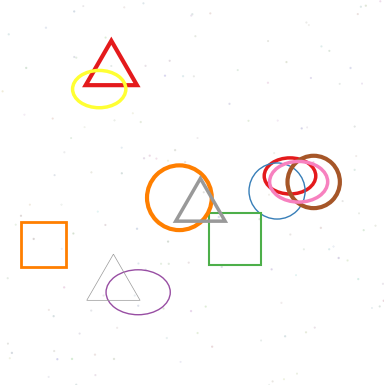[{"shape": "triangle", "thickness": 3, "radius": 0.38, "center": [0.289, 0.817]}, {"shape": "oval", "thickness": 2.5, "radius": 0.33, "center": [0.753, 0.543]}, {"shape": "circle", "thickness": 1, "radius": 0.36, "center": [0.72, 0.504]}, {"shape": "square", "thickness": 1.5, "radius": 0.33, "center": [0.61, 0.379]}, {"shape": "oval", "thickness": 1, "radius": 0.42, "center": [0.359, 0.241]}, {"shape": "square", "thickness": 2, "radius": 0.29, "center": [0.113, 0.365]}, {"shape": "circle", "thickness": 3, "radius": 0.42, "center": [0.466, 0.486]}, {"shape": "oval", "thickness": 2.5, "radius": 0.35, "center": [0.258, 0.769]}, {"shape": "circle", "thickness": 3, "radius": 0.34, "center": [0.815, 0.527]}, {"shape": "oval", "thickness": 2.5, "radius": 0.38, "center": [0.776, 0.528]}, {"shape": "triangle", "thickness": 0.5, "radius": 0.4, "center": [0.295, 0.26]}, {"shape": "triangle", "thickness": 2.5, "radius": 0.37, "center": [0.521, 0.463]}]